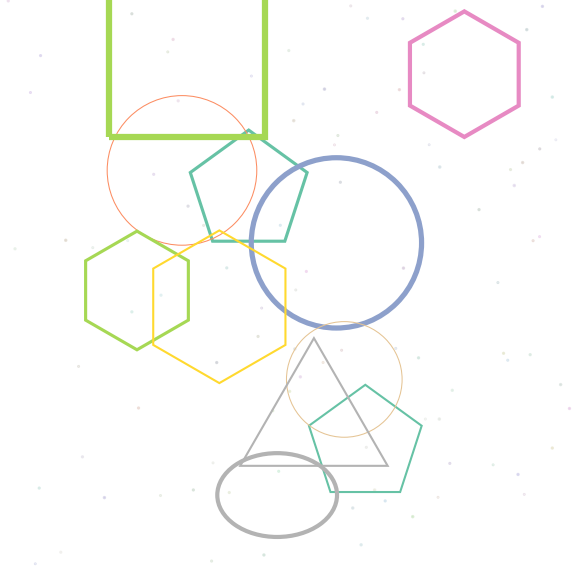[{"shape": "pentagon", "thickness": 1, "radius": 0.51, "center": [0.633, 0.23]}, {"shape": "pentagon", "thickness": 1.5, "radius": 0.53, "center": [0.431, 0.668]}, {"shape": "circle", "thickness": 0.5, "radius": 0.65, "center": [0.315, 0.704]}, {"shape": "circle", "thickness": 2.5, "radius": 0.74, "center": [0.583, 0.579]}, {"shape": "hexagon", "thickness": 2, "radius": 0.54, "center": [0.804, 0.871]}, {"shape": "square", "thickness": 3, "radius": 0.67, "center": [0.324, 0.896]}, {"shape": "hexagon", "thickness": 1.5, "radius": 0.51, "center": [0.237, 0.496]}, {"shape": "hexagon", "thickness": 1, "radius": 0.66, "center": [0.38, 0.468]}, {"shape": "circle", "thickness": 0.5, "radius": 0.5, "center": [0.596, 0.342]}, {"shape": "triangle", "thickness": 1, "radius": 0.74, "center": [0.544, 0.266]}, {"shape": "oval", "thickness": 2, "radius": 0.52, "center": [0.48, 0.142]}]